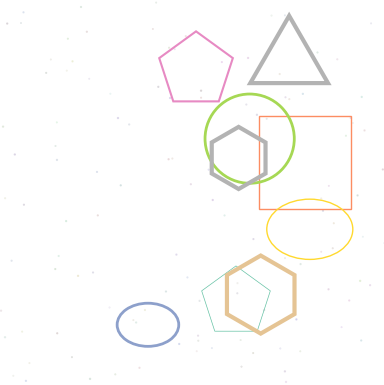[{"shape": "pentagon", "thickness": 0.5, "radius": 0.47, "center": [0.613, 0.216]}, {"shape": "square", "thickness": 1, "radius": 0.6, "center": [0.792, 0.578]}, {"shape": "oval", "thickness": 2, "radius": 0.4, "center": [0.384, 0.156]}, {"shape": "pentagon", "thickness": 1.5, "radius": 0.5, "center": [0.509, 0.818]}, {"shape": "circle", "thickness": 2, "radius": 0.58, "center": [0.648, 0.64]}, {"shape": "oval", "thickness": 1, "radius": 0.56, "center": [0.805, 0.404]}, {"shape": "hexagon", "thickness": 3, "radius": 0.51, "center": [0.677, 0.235]}, {"shape": "hexagon", "thickness": 3, "radius": 0.4, "center": [0.62, 0.59]}, {"shape": "triangle", "thickness": 3, "radius": 0.58, "center": [0.751, 0.842]}]